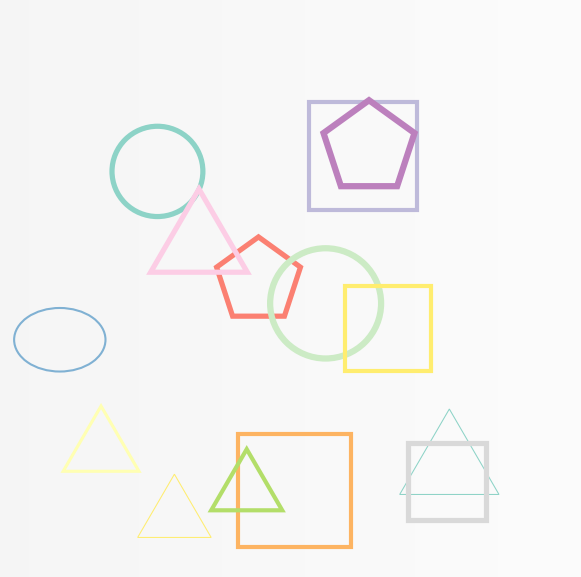[{"shape": "triangle", "thickness": 0.5, "radius": 0.49, "center": [0.773, 0.192]}, {"shape": "circle", "thickness": 2.5, "radius": 0.39, "center": [0.271, 0.702]}, {"shape": "triangle", "thickness": 1.5, "radius": 0.38, "center": [0.174, 0.221]}, {"shape": "square", "thickness": 2, "radius": 0.47, "center": [0.625, 0.729]}, {"shape": "pentagon", "thickness": 2.5, "radius": 0.38, "center": [0.445, 0.513]}, {"shape": "oval", "thickness": 1, "radius": 0.39, "center": [0.103, 0.411]}, {"shape": "square", "thickness": 2, "radius": 0.49, "center": [0.507, 0.15]}, {"shape": "triangle", "thickness": 2, "radius": 0.35, "center": [0.424, 0.151]}, {"shape": "triangle", "thickness": 2.5, "radius": 0.48, "center": [0.342, 0.576]}, {"shape": "square", "thickness": 2.5, "radius": 0.33, "center": [0.769, 0.166]}, {"shape": "pentagon", "thickness": 3, "radius": 0.41, "center": [0.635, 0.743]}, {"shape": "circle", "thickness": 3, "radius": 0.48, "center": [0.56, 0.474]}, {"shape": "square", "thickness": 2, "radius": 0.37, "center": [0.667, 0.431]}, {"shape": "triangle", "thickness": 0.5, "radius": 0.37, "center": [0.3, 0.105]}]